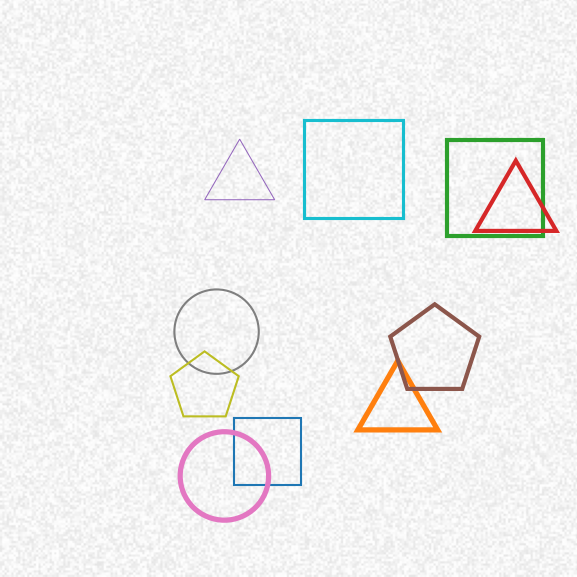[{"shape": "square", "thickness": 1, "radius": 0.29, "center": [0.464, 0.217]}, {"shape": "triangle", "thickness": 2.5, "radius": 0.4, "center": [0.689, 0.295]}, {"shape": "square", "thickness": 2, "radius": 0.42, "center": [0.857, 0.674]}, {"shape": "triangle", "thickness": 2, "radius": 0.41, "center": [0.893, 0.64]}, {"shape": "triangle", "thickness": 0.5, "radius": 0.35, "center": [0.415, 0.688]}, {"shape": "pentagon", "thickness": 2, "radius": 0.4, "center": [0.753, 0.391]}, {"shape": "circle", "thickness": 2.5, "radius": 0.38, "center": [0.389, 0.175]}, {"shape": "circle", "thickness": 1, "radius": 0.37, "center": [0.375, 0.425]}, {"shape": "pentagon", "thickness": 1, "radius": 0.31, "center": [0.354, 0.328]}, {"shape": "square", "thickness": 1.5, "radius": 0.43, "center": [0.612, 0.707]}]